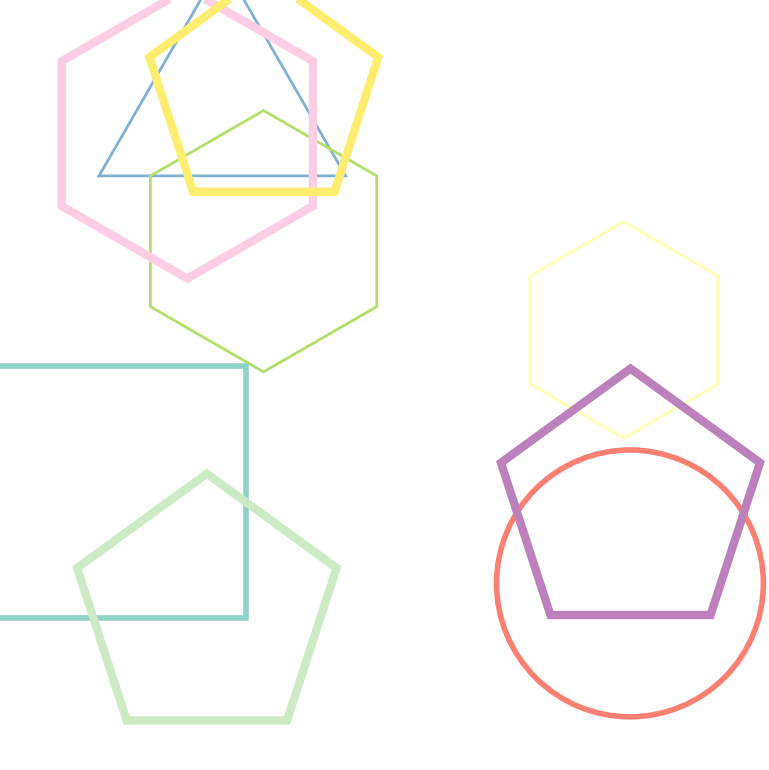[{"shape": "square", "thickness": 2, "radius": 0.82, "center": [0.156, 0.361]}, {"shape": "hexagon", "thickness": 1, "radius": 0.7, "center": [0.81, 0.571]}, {"shape": "circle", "thickness": 2, "radius": 0.87, "center": [0.818, 0.242]}, {"shape": "triangle", "thickness": 1, "radius": 0.92, "center": [0.289, 0.864]}, {"shape": "hexagon", "thickness": 1, "radius": 0.85, "center": [0.342, 0.687]}, {"shape": "hexagon", "thickness": 3, "radius": 0.94, "center": [0.243, 0.826]}, {"shape": "pentagon", "thickness": 3, "radius": 0.88, "center": [0.819, 0.344]}, {"shape": "pentagon", "thickness": 3, "radius": 0.89, "center": [0.269, 0.208]}, {"shape": "pentagon", "thickness": 3, "radius": 0.78, "center": [0.343, 0.877]}]